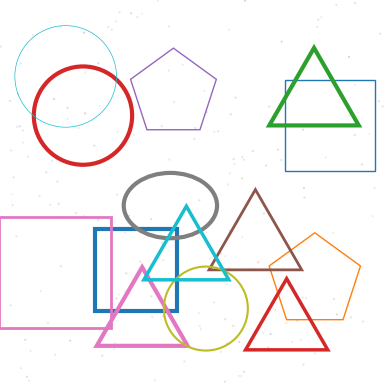[{"shape": "square", "thickness": 1, "radius": 0.59, "center": [0.857, 0.674]}, {"shape": "square", "thickness": 3, "radius": 0.53, "center": [0.354, 0.299]}, {"shape": "pentagon", "thickness": 1, "radius": 0.62, "center": [0.818, 0.271]}, {"shape": "triangle", "thickness": 3, "radius": 0.67, "center": [0.816, 0.741]}, {"shape": "circle", "thickness": 3, "radius": 0.64, "center": [0.216, 0.7]}, {"shape": "triangle", "thickness": 2.5, "radius": 0.62, "center": [0.745, 0.153]}, {"shape": "pentagon", "thickness": 1, "radius": 0.59, "center": [0.45, 0.758]}, {"shape": "triangle", "thickness": 2, "radius": 0.69, "center": [0.663, 0.369]}, {"shape": "square", "thickness": 2, "radius": 0.72, "center": [0.143, 0.292]}, {"shape": "triangle", "thickness": 3, "radius": 0.68, "center": [0.369, 0.17]}, {"shape": "oval", "thickness": 3, "radius": 0.61, "center": [0.443, 0.466]}, {"shape": "circle", "thickness": 1.5, "radius": 0.55, "center": [0.535, 0.199]}, {"shape": "circle", "thickness": 0.5, "radius": 0.66, "center": [0.171, 0.802]}, {"shape": "triangle", "thickness": 2.5, "radius": 0.64, "center": [0.484, 0.337]}]